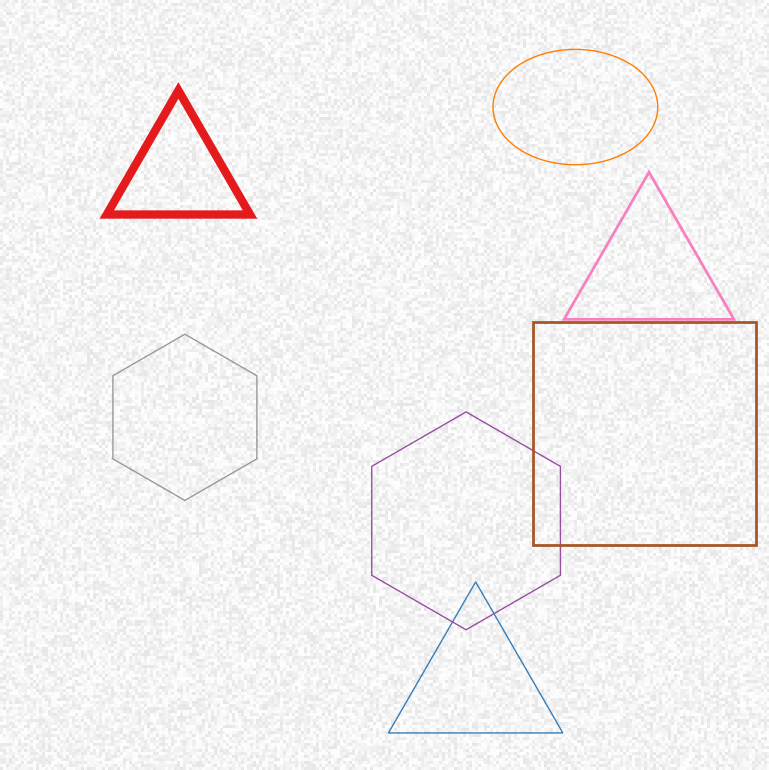[{"shape": "triangle", "thickness": 3, "radius": 0.54, "center": [0.232, 0.775]}, {"shape": "triangle", "thickness": 0.5, "radius": 0.65, "center": [0.618, 0.114]}, {"shape": "hexagon", "thickness": 0.5, "radius": 0.71, "center": [0.605, 0.324]}, {"shape": "oval", "thickness": 0.5, "radius": 0.54, "center": [0.747, 0.861]}, {"shape": "square", "thickness": 1, "radius": 0.72, "center": [0.837, 0.437]}, {"shape": "triangle", "thickness": 1, "radius": 0.64, "center": [0.843, 0.649]}, {"shape": "hexagon", "thickness": 0.5, "radius": 0.54, "center": [0.24, 0.458]}]